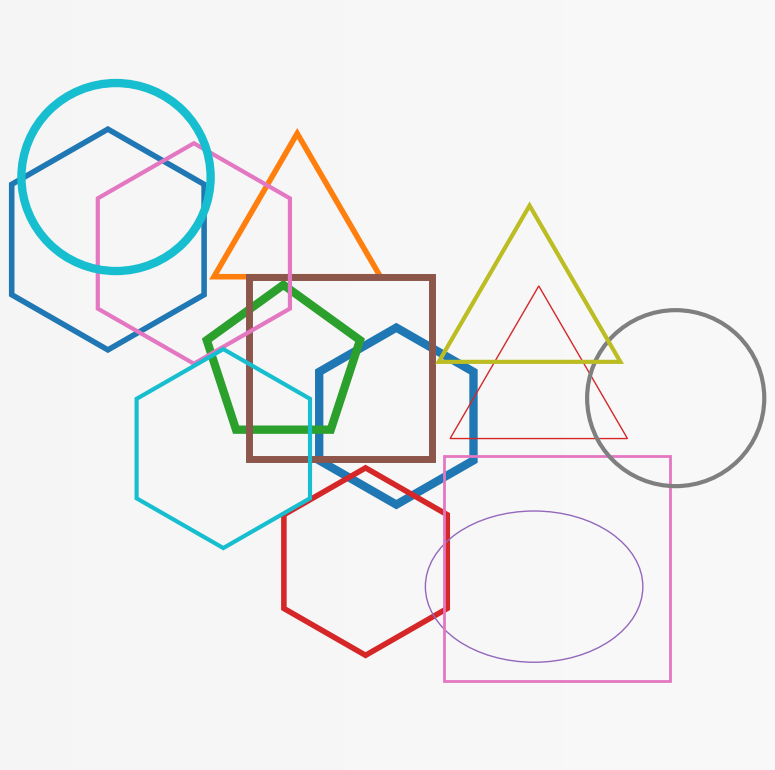[{"shape": "hexagon", "thickness": 3, "radius": 0.57, "center": [0.511, 0.46]}, {"shape": "hexagon", "thickness": 2, "radius": 0.72, "center": [0.139, 0.689]}, {"shape": "triangle", "thickness": 2, "radius": 0.62, "center": [0.383, 0.703]}, {"shape": "pentagon", "thickness": 3, "radius": 0.52, "center": [0.366, 0.526]}, {"shape": "hexagon", "thickness": 2, "radius": 0.61, "center": [0.472, 0.271]}, {"shape": "triangle", "thickness": 0.5, "radius": 0.66, "center": [0.695, 0.497]}, {"shape": "oval", "thickness": 0.5, "radius": 0.7, "center": [0.689, 0.238]}, {"shape": "square", "thickness": 2.5, "radius": 0.59, "center": [0.439, 0.522]}, {"shape": "square", "thickness": 1, "radius": 0.73, "center": [0.719, 0.262]}, {"shape": "hexagon", "thickness": 1.5, "radius": 0.72, "center": [0.25, 0.671]}, {"shape": "circle", "thickness": 1.5, "radius": 0.57, "center": [0.872, 0.483]}, {"shape": "triangle", "thickness": 1.5, "radius": 0.68, "center": [0.683, 0.598]}, {"shape": "hexagon", "thickness": 1.5, "radius": 0.65, "center": [0.288, 0.417]}, {"shape": "circle", "thickness": 3, "radius": 0.61, "center": [0.15, 0.77]}]